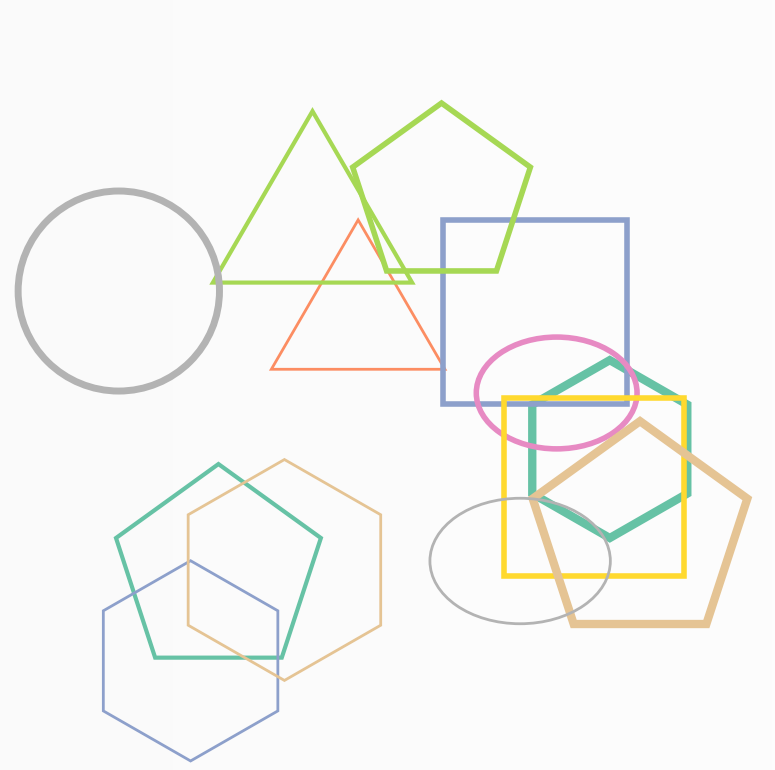[{"shape": "pentagon", "thickness": 1.5, "radius": 0.69, "center": [0.282, 0.258]}, {"shape": "hexagon", "thickness": 3, "radius": 0.58, "center": [0.787, 0.417]}, {"shape": "triangle", "thickness": 1, "radius": 0.65, "center": [0.462, 0.585]}, {"shape": "square", "thickness": 2, "radius": 0.6, "center": [0.69, 0.595]}, {"shape": "hexagon", "thickness": 1, "radius": 0.65, "center": [0.246, 0.142]}, {"shape": "oval", "thickness": 2, "radius": 0.52, "center": [0.718, 0.49]}, {"shape": "pentagon", "thickness": 2, "radius": 0.6, "center": [0.57, 0.746]}, {"shape": "triangle", "thickness": 1.5, "radius": 0.74, "center": [0.403, 0.707]}, {"shape": "square", "thickness": 2, "radius": 0.58, "center": [0.766, 0.367]}, {"shape": "pentagon", "thickness": 3, "radius": 0.73, "center": [0.826, 0.307]}, {"shape": "hexagon", "thickness": 1, "radius": 0.72, "center": [0.367, 0.26]}, {"shape": "circle", "thickness": 2.5, "radius": 0.65, "center": [0.153, 0.622]}, {"shape": "oval", "thickness": 1, "radius": 0.58, "center": [0.671, 0.271]}]